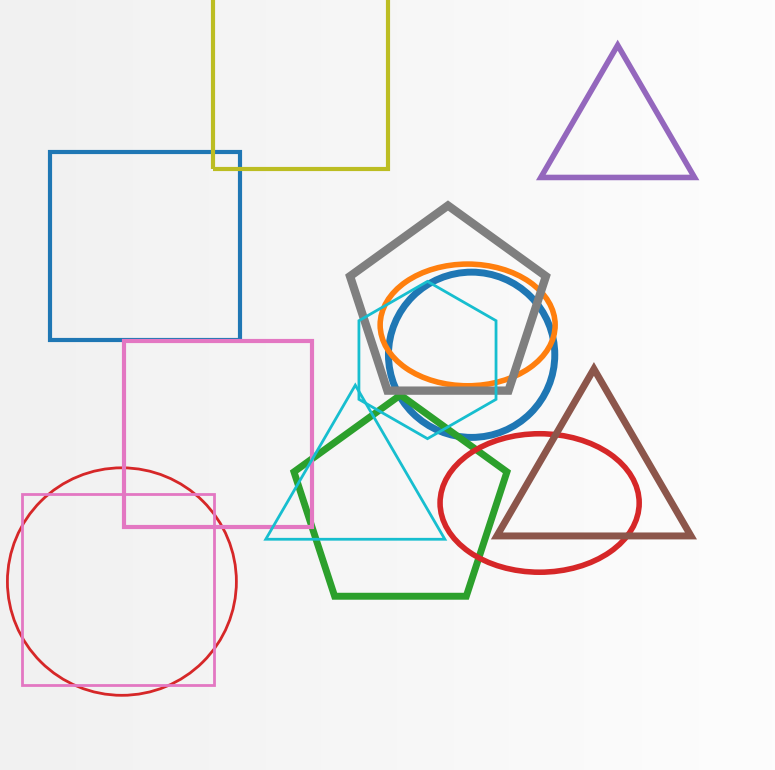[{"shape": "square", "thickness": 1.5, "radius": 0.61, "center": [0.187, 0.68]}, {"shape": "circle", "thickness": 2.5, "radius": 0.54, "center": [0.609, 0.539]}, {"shape": "oval", "thickness": 2, "radius": 0.56, "center": [0.603, 0.578]}, {"shape": "pentagon", "thickness": 2.5, "radius": 0.72, "center": [0.517, 0.343]}, {"shape": "oval", "thickness": 2, "radius": 0.64, "center": [0.696, 0.347]}, {"shape": "circle", "thickness": 1, "radius": 0.74, "center": [0.157, 0.245]}, {"shape": "triangle", "thickness": 2, "radius": 0.57, "center": [0.797, 0.827]}, {"shape": "triangle", "thickness": 2.5, "radius": 0.72, "center": [0.766, 0.376]}, {"shape": "square", "thickness": 1.5, "radius": 0.61, "center": [0.281, 0.436]}, {"shape": "square", "thickness": 1, "radius": 0.62, "center": [0.152, 0.234]}, {"shape": "pentagon", "thickness": 3, "radius": 0.66, "center": [0.578, 0.6]}, {"shape": "square", "thickness": 1.5, "radius": 0.56, "center": [0.388, 0.894]}, {"shape": "hexagon", "thickness": 1, "radius": 0.51, "center": [0.552, 0.532]}, {"shape": "triangle", "thickness": 1, "radius": 0.67, "center": [0.458, 0.366]}]